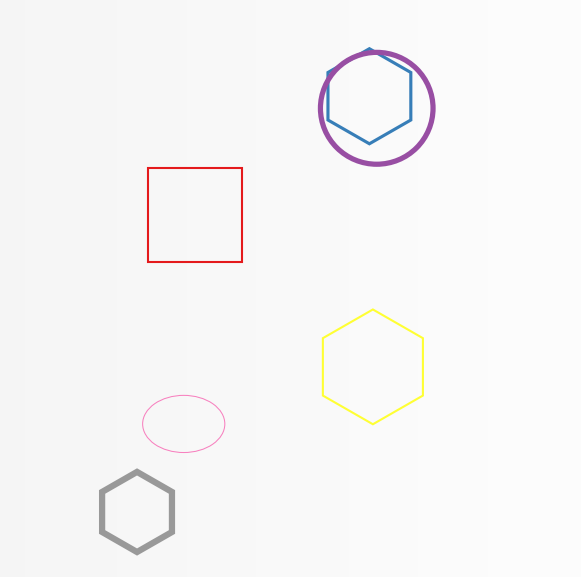[{"shape": "square", "thickness": 1, "radius": 0.41, "center": [0.336, 0.627]}, {"shape": "hexagon", "thickness": 1.5, "radius": 0.41, "center": [0.636, 0.832]}, {"shape": "circle", "thickness": 2.5, "radius": 0.48, "center": [0.648, 0.812]}, {"shape": "hexagon", "thickness": 1, "radius": 0.5, "center": [0.642, 0.364]}, {"shape": "oval", "thickness": 0.5, "radius": 0.35, "center": [0.316, 0.265]}, {"shape": "hexagon", "thickness": 3, "radius": 0.35, "center": [0.236, 0.113]}]